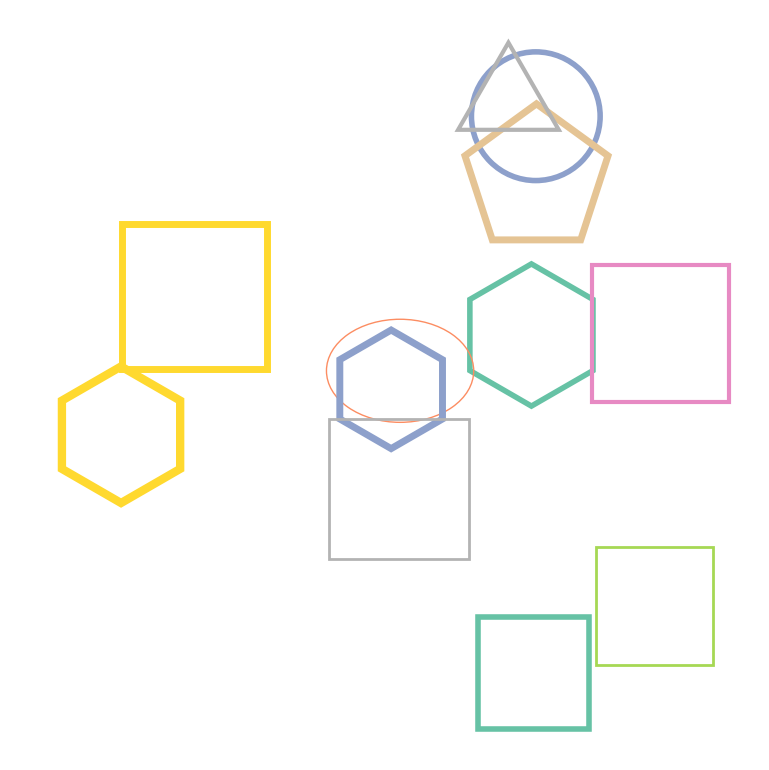[{"shape": "hexagon", "thickness": 2, "radius": 0.46, "center": [0.69, 0.565]}, {"shape": "square", "thickness": 2, "radius": 0.36, "center": [0.693, 0.126]}, {"shape": "oval", "thickness": 0.5, "radius": 0.48, "center": [0.52, 0.518]}, {"shape": "circle", "thickness": 2, "radius": 0.42, "center": [0.696, 0.849]}, {"shape": "hexagon", "thickness": 2.5, "radius": 0.38, "center": [0.508, 0.494]}, {"shape": "square", "thickness": 1.5, "radius": 0.44, "center": [0.857, 0.567]}, {"shape": "square", "thickness": 1, "radius": 0.38, "center": [0.85, 0.213]}, {"shape": "square", "thickness": 2.5, "radius": 0.47, "center": [0.253, 0.616]}, {"shape": "hexagon", "thickness": 3, "radius": 0.44, "center": [0.157, 0.435]}, {"shape": "pentagon", "thickness": 2.5, "radius": 0.49, "center": [0.697, 0.767]}, {"shape": "square", "thickness": 1, "radius": 0.45, "center": [0.518, 0.365]}, {"shape": "triangle", "thickness": 1.5, "radius": 0.38, "center": [0.66, 0.869]}]